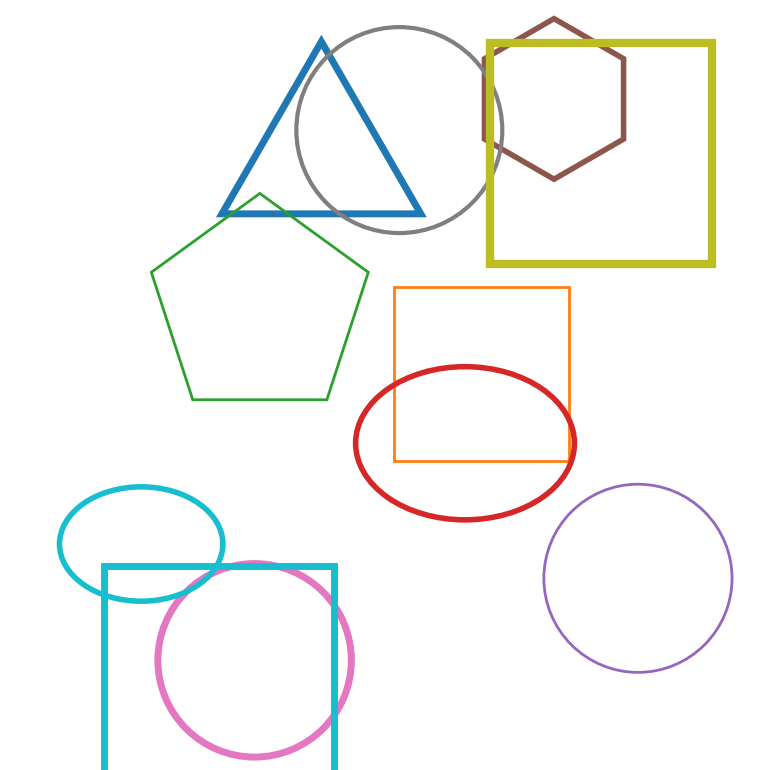[{"shape": "triangle", "thickness": 2.5, "radius": 0.75, "center": [0.417, 0.797]}, {"shape": "square", "thickness": 1, "radius": 0.57, "center": [0.625, 0.514]}, {"shape": "pentagon", "thickness": 1, "radius": 0.74, "center": [0.337, 0.601]}, {"shape": "oval", "thickness": 2, "radius": 0.71, "center": [0.604, 0.424]}, {"shape": "circle", "thickness": 1, "radius": 0.61, "center": [0.829, 0.249]}, {"shape": "hexagon", "thickness": 2, "radius": 0.52, "center": [0.72, 0.872]}, {"shape": "circle", "thickness": 2.5, "radius": 0.63, "center": [0.331, 0.142]}, {"shape": "circle", "thickness": 1.5, "radius": 0.67, "center": [0.519, 0.831]}, {"shape": "square", "thickness": 3, "radius": 0.72, "center": [0.78, 0.801]}, {"shape": "oval", "thickness": 2, "radius": 0.53, "center": [0.183, 0.293]}, {"shape": "square", "thickness": 2.5, "radius": 0.75, "center": [0.284, 0.116]}]